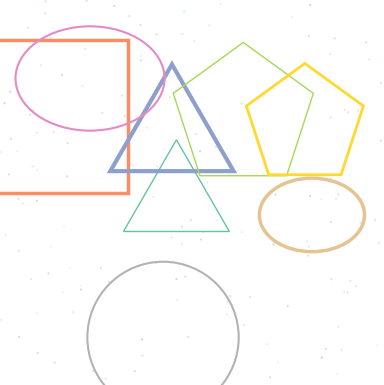[{"shape": "triangle", "thickness": 1, "radius": 0.79, "center": [0.458, 0.478]}, {"shape": "square", "thickness": 2.5, "radius": 0.99, "center": [0.135, 0.697]}, {"shape": "triangle", "thickness": 3, "radius": 0.92, "center": [0.447, 0.648]}, {"shape": "oval", "thickness": 1.5, "radius": 0.97, "center": [0.234, 0.796]}, {"shape": "pentagon", "thickness": 1, "radius": 0.96, "center": [0.632, 0.698]}, {"shape": "pentagon", "thickness": 2, "radius": 0.8, "center": [0.792, 0.675]}, {"shape": "oval", "thickness": 2.5, "radius": 0.68, "center": [0.81, 0.442]}, {"shape": "circle", "thickness": 1.5, "radius": 0.98, "center": [0.423, 0.124]}]